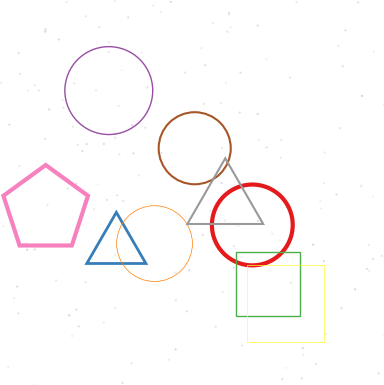[{"shape": "circle", "thickness": 3, "radius": 0.52, "center": [0.655, 0.416]}, {"shape": "triangle", "thickness": 2, "radius": 0.44, "center": [0.302, 0.36]}, {"shape": "square", "thickness": 1, "radius": 0.41, "center": [0.697, 0.263]}, {"shape": "circle", "thickness": 1, "radius": 0.57, "center": [0.283, 0.765]}, {"shape": "circle", "thickness": 0.5, "radius": 0.49, "center": [0.401, 0.367]}, {"shape": "square", "thickness": 0.5, "radius": 0.5, "center": [0.741, 0.212]}, {"shape": "circle", "thickness": 1.5, "radius": 0.47, "center": [0.506, 0.615]}, {"shape": "pentagon", "thickness": 3, "radius": 0.58, "center": [0.119, 0.456]}, {"shape": "triangle", "thickness": 1.5, "radius": 0.57, "center": [0.585, 0.475]}]